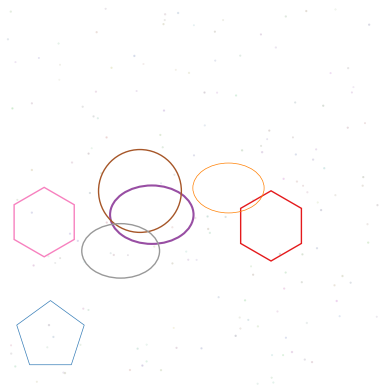[{"shape": "hexagon", "thickness": 1, "radius": 0.46, "center": [0.704, 0.413]}, {"shape": "pentagon", "thickness": 0.5, "radius": 0.46, "center": [0.131, 0.127]}, {"shape": "oval", "thickness": 1.5, "radius": 0.54, "center": [0.394, 0.442]}, {"shape": "oval", "thickness": 0.5, "radius": 0.46, "center": [0.593, 0.512]}, {"shape": "circle", "thickness": 1, "radius": 0.54, "center": [0.364, 0.504]}, {"shape": "hexagon", "thickness": 1, "radius": 0.45, "center": [0.115, 0.423]}, {"shape": "oval", "thickness": 1, "radius": 0.51, "center": [0.313, 0.348]}]